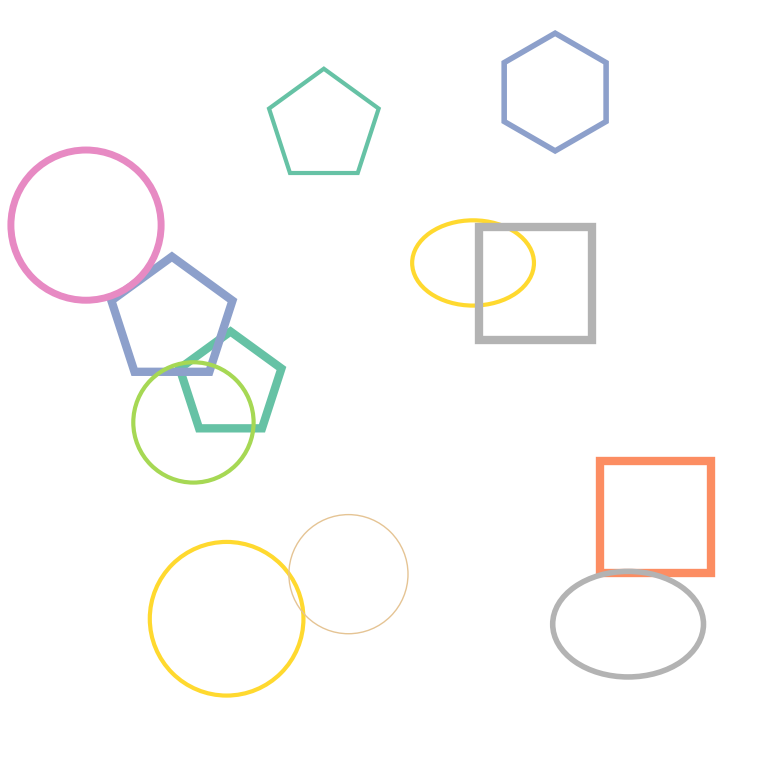[{"shape": "pentagon", "thickness": 3, "radius": 0.35, "center": [0.299, 0.5]}, {"shape": "pentagon", "thickness": 1.5, "radius": 0.37, "center": [0.421, 0.836]}, {"shape": "square", "thickness": 3, "radius": 0.36, "center": [0.851, 0.329]}, {"shape": "pentagon", "thickness": 3, "radius": 0.41, "center": [0.223, 0.584]}, {"shape": "hexagon", "thickness": 2, "radius": 0.38, "center": [0.721, 0.88]}, {"shape": "circle", "thickness": 2.5, "radius": 0.49, "center": [0.112, 0.708]}, {"shape": "circle", "thickness": 1.5, "radius": 0.39, "center": [0.251, 0.451]}, {"shape": "circle", "thickness": 1.5, "radius": 0.5, "center": [0.294, 0.196]}, {"shape": "oval", "thickness": 1.5, "radius": 0.4, "center": [0.614, 0.659]}, {"shape": "circle", "thickness": 0.5, "radius": 0.39, "center": [0.453, 0.254]}, {"shape": "square", "thickness": 3, "radius": 0.37, "center": [0.695, 0.632]}, {"shape": "oval", "thickness": 2, "radius": 0.49, "center": [0.816, 0.189]}]